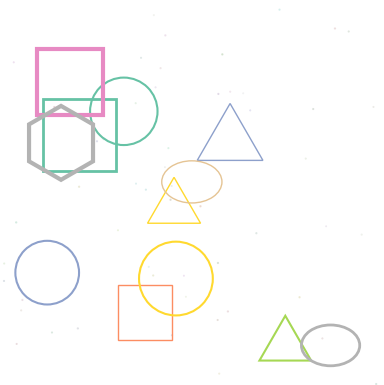[{"shape": "square", "thickness": 2, "radius": 0.47, "center": [0.207, 0.649]}, {"shape": "circle", "thickness": 1.5, "radius": 0.44, "center": [0.322, 0.711]}, {"shape": "square", "thickness": 1, "radius": 0.35, "center": [0.377, 0.189]}, {"shape": "circle", "thickness": 1.5, "radius": 0.41, "center": [0.123, 0.292]}, {"shape": "triangle", "thickness": 1, "radius": 0.49, "center": [0.598, 0.633]}, {"shape": "square", "thickness": 3, "radius": 0.43, "center": [0.182, 0.787]}, {"shape": "triangle", "thickness": 1.5, "radius": 0.39, "center": [0.741, 0.102]}, {"shape": "triangle", "thickness": 1, "radius": 0.4, "center": [0.452, 0.46]}, {"shape": "circle", "thickness": 1.5, "radius": 0.48, "center": [0.457, 0.277]}, {"shape": "oval", "thickness": 1, "radius": 0.39, "center": [0.498, 0.528]}, {"shape": "hexagon", "thickness": 3, "radius": 0.48, "center": [0.159, 0.629]}, {"shape": "oval", "thickness": 2, "radius": 0.38, "center": [0.859, 0.103]}]